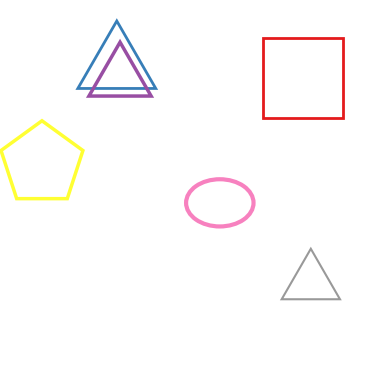[{"shape": "square", "thickness": 2, "radius": 0.52, "center": [0.787, 0.798]}, {"shape": "triangle", "thickness": 2, "radius": 0.58, "center": [0.303, 0.829]}, {"shape": "triangle", "thickness": 2.5, "radius": 0.47, "center": [0.312, 0.797]}, {"shape": "pentagon", "thickness": 2.5, "radius": 0.56, "center": [0.109, 0.574]}, {"shape": "oval", "thickness": 3, "radius": 0.44, "center": [0.571, 0.473]}, {"shape": "triangle", "thickness": 1.5, "radius": 0.44, "center": [0.807, 0.266]}]